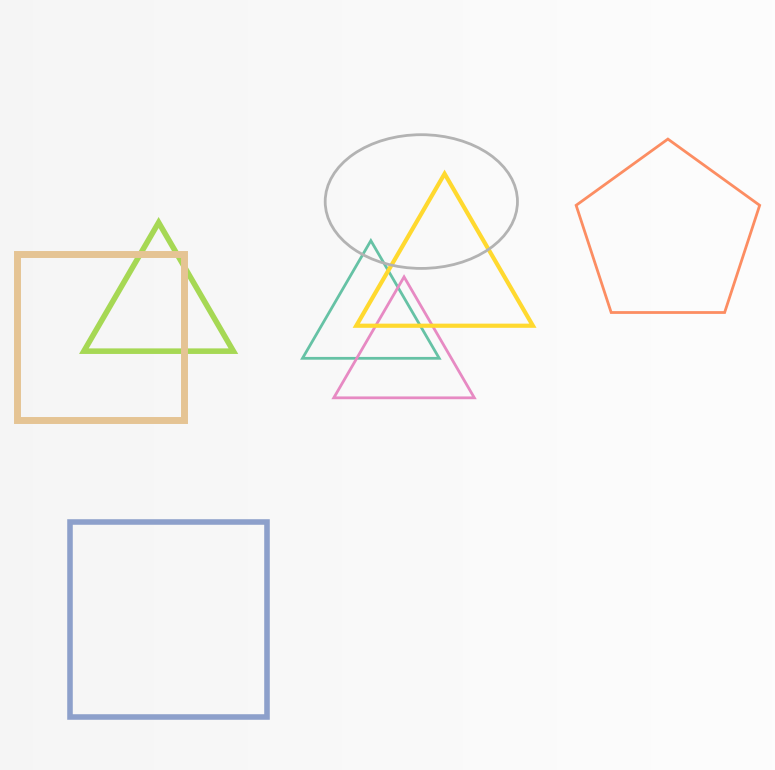[{"shape": "triangle", "thickness": 1, "radius": 0.51, "center": [0.479, 0.586]}, {"shape": "pentagon", "thickness": 1, "radius": 0.62, "center": [0.862, 0.695]}, {"shape": "square", "thickness": 2, "radius": 0.64, "center": [0.217, 0.196]}, {"shape": "triangle", "thickness": 1, "radius": 0.52, "center": [0.521, 0.536]}, {"shape": "triangle", "thickness": 2, "radius": 0.56, "center": [0.205, 0.6]}, {"shape": "triangle", "thickness": 1.5, "radius": 0.66, "center": [0.574, 0.643]}, {"shape": "square", "thickness": 2.5, "radius": 0.54, "center": [0.13, 0.562]}, {"shape": "oval", "thickness": 1, "radius": 0.62, "center": [0.544, 0.738]}]